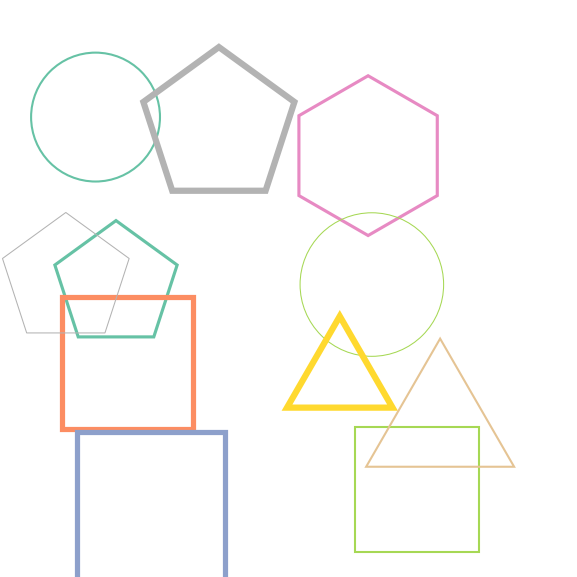[{"shape": "circle", "thickness": 1, "radius": 0.56, "center": [0.165, 0.796]}, {"shape": "pentagon", "thickness": 1.5, "radius": 0.56, "center": [0.201, 0.506]}, {"shape": "square", "thickness": 2.5, "radius": 0.57, "center": [0.221, 0.371]}, {"shape": "square", "thickness": 2.5, "radius": 0.64, "center": [0.261, 0.122]}, {"shape": "hexagon", "thickness": 1.5, "radius": 0.69, "center": [0.637, 0.73]}, {"shape": "circle", "thickness": 0.5, "radius": 0.62, "center": [0.644, 0.506]}, {"shape": "square", "thickness": 1, "radius": 0.54, "center": [0.722, 0.152]}, {"shape": "triangle", "thickness": 3, "radius": 0.53, "center": [0.588, 0.346]}, {"shape": "triangle", "thickness": 1, "radius": 0.74, "center": [0.762, 0.265]}, {"shape": "pentagon", "thickness": 3, "radius": 0.69, "center": [0.379, 0.78]}, {"shape": "pentagon", "thickness": 0.5, "radius": 0.58, "center": [0.114, 0.516]}]